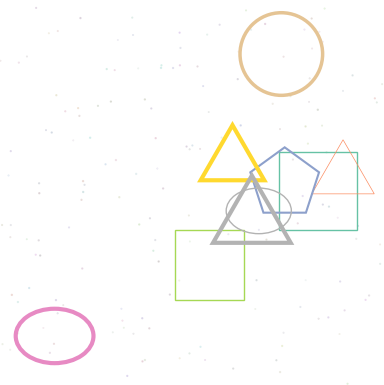[{"shape": "square", "thickness": 1, "radius": 0.51, "center": [0.827, 0.503]}, {"shape": "triangle", "thickness": 0.5, "radius": 0.47, "center": [0.891, 0.543]}, {"shape": "pentagon", "thickness": 1.5, "radius": 0.47, "center": [0.739, 0.523]}, {"shape": "oval", "thickness": 3, "radius": 0.5, "center": [0.142, 0.127]}, {"shape": "square", "thickness": 1, "radius": 0.45, "center": [0.544, 0.312]}, {"shape": "triangle", "thickness": 3, "radius": 0.48, "center": [0.604, 0.579]}, {"shape": "circle", "thickness": 2.5, "radius": 0.54, "center": [0.731, 0.86]}, {"shape": "triangle", "thickness": 3, "radius": 0.58, "center": [0.654, 0.428]}, {"shape": "oval", "thickness": 1, "radius": 0.42, "center": [0.672, 0.452]}]